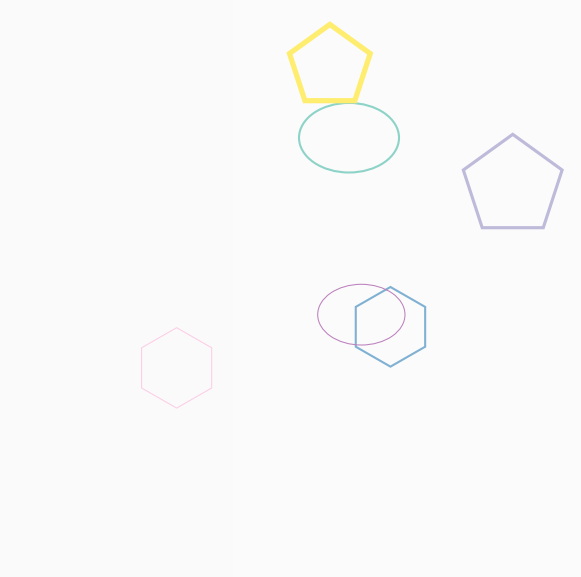[{"shape": "oval", "thickness": 1, "radius": 0.43, "center": [0.6, 0.761]}, {"shape": "pentagon", "thickness": 1.5, "radius": 0.45, "center": [0.882, 0.677]}, {"shape": "hexagon", "thickness": 1, "radius": 0.34, "center": [0.672, 0.433]}, {"shape": "hexagon", "thickness": 0.5, "radius": 0.35, "center": [0.304, 0.362]}, {"shape": "oval", "thickness": 0.5, "radius": 0.38, "center": [0.622, 0.454]}, {"shape": "pentagon", "thickness": 2.5, "radius": 0.37, "center": [0.568, 0.884]}]